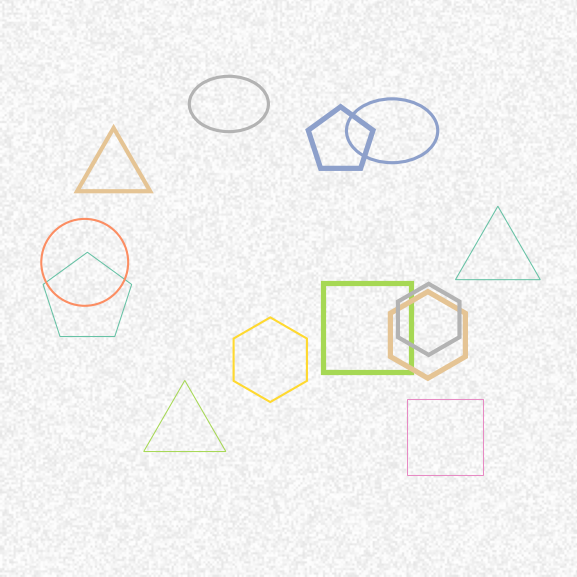[{"shape": "triangle", "thickness": 0.5, "radius": 0.42, "center": [0.862, 0.557]}, {"shape": "pentagon", "thickness": 0.5, "radius": 0.4, "center": [0.151, 0.482]}, {"shape": "circle", "thickness": 1, "radius": 0.38, "center": [0.147, 0.545]}, {"shape": "pentagon", "thickness": 2.5, "radius": 0.29, "center": [0.59, 0.755]}, {"shape": "oval", "thickness": 1.5, "radius": 0.39, "center": [0.679, 0.773]}, {"shape": "square", "thickness": 0.5, "radius": 0.33, "center": [0.77, 0.242]}, {"shape": "square", "thickness": 2.5, "radius": 0.38, "center": [0.635, 0.432]}, {"shape": "triangle", "thickness": 0.5, "radius": 0.41, "center": [0.32, 0.258]}, {"shape": "hexagon", "thickness": 1, "radius": 0.37, "center": [0.468, 0.376]}, {"shape": "triangle", "thickness": 2, "radius": 0.37, "center": [0.197, 0.705]}, {"shape": "hexagon", "thickness": 2.5, "radius": 0.37, "center": [0.741, 0.419]}, {"shape": "oval", "thickness": 1.5, "radius": 0.34, "center": [0.396, 0.819]}, {"shape": "hexagon", "thickness": 2, "radius": 0.31, "center": [0.742, 0.446]}]